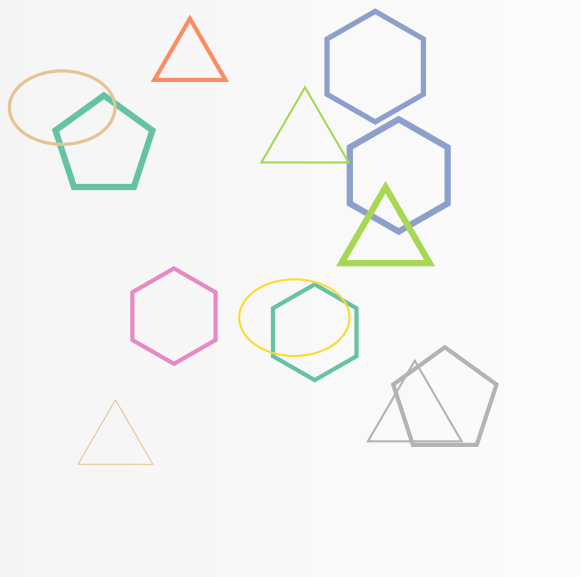[{"shape": "pentagon", "thickness": 3, "radius": 0.44, "center": [0.179, 0.746]}, {"shape": "hexagon", "thickness": 2, "radius": 0.41, "center": [0.541, 0.424]}, {"shape": "triangle", "thickness": 2, "radius": 0.35, "center": [0.327, 0.896]}, {"shape": "hexagon", "thickness": 2.5, "radius": 0.48, "center": [0.646, 0.884]}, {"shape": "hexagon", "thickness": 3, "radius": 0.49, "center": [0.686, 0.695]}, {"shape": "hexagon", "thickness": 2, "radius": 0.41, "center": [0.299, 0.452]}, {"shape": "triangle", "thickness": 1, "radius": 0.43, "center": [0.525, 0.761]}, {"shape": "triangle", "thickness": 3, "radius": 0.44, "center": [0.663, 0.587]}, {"shape": "oval", "thickness": 1, "radius": 0.47, "center": [0.506, 0.449]}, {"shape": "oval", "thickness": 1.5, "radius": 0.45, "center": [0.107, 0.813]}, {"shape": "triangle", "thickness": 0.5, "radius": 0.37, "center": [0.199, 0.232]}, {"shape": "triangle", "thickness": 1, "radius": 0.47, "center": [0.714, 0.281]}, {"shape": "pentagon", "thickness": 2, "radius": 0.47, "center": [0.765, 0.304]}]